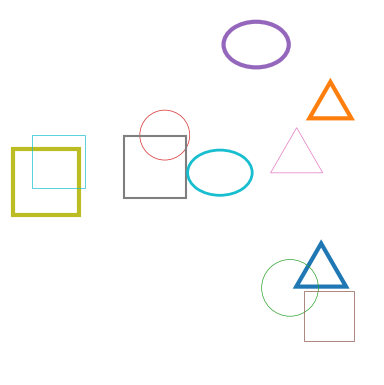[{"shape": "triangle", "thickness": 3, "radius": 0.37, "center": [0.834, 0.293]}, {"shape": "triangle", "thickness": 3, "radius": 0.32, "center": [0.858, 0.724]}, {"shape": "circle", "thickness": 0.5, "radius": 0.37, "center": [0.753, 0.252]}, {"shape": "circle", "thickness": 0.5, "radius": 0.32, "center": [0.428, 0.649]}, {"shape": "oval", "thickness": 3, "radius": 0.42, "center": [0.665, 0.884]}, {"shape": "square", "thickness": 0.5, "radius": 0.32, "center": [0.855, 0.179]}, {"shape": "triangle", "thickness": 0.5, "radius": 0.39, "center": [0.771, 0.59]}, {"shape": "square", "thickness": 1.5, "radius": 0.4, "center": [0.403, 0.566]}, {"shape": "square", "thickness": 3, "radius": 0.43, "center": [0.12, 0.527]}, {"shape": "oval", "thickness": 2, "radius": 0.42, "center": [0.571, 0.551]}, {"shape": "square", "thickness": 0.5, "radius": 0.34, "center": [0.151, 0.581]}]